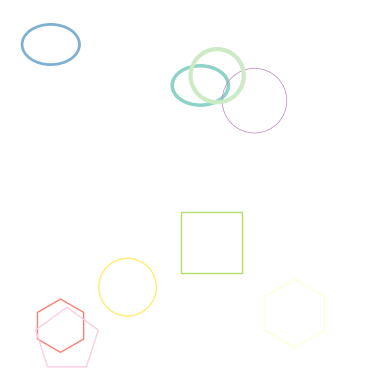[{"shape": "oval", "thickness": 2.5, "radius": 0.36, "center": [0.52, 0.778]}, {"shape": "hexagon", "thickness": 0.5, "radius": 0.44, "center": [0.765, 0.186]}, {"shape": "hexagon", "thickness": 1, "radius": 0.35, "center": [0.157, 0.154]}, {"shape": "oval", "thickness": 2, "radius": 0.37, "center": [0.132, 0.884]}, {"shape": "square", "thickness": 1, "radius": 0.39, "center": [0.55, 0.37]}, {"shape": "pentagon", "thickness": 1, "radius": 0.43, "center": [0.174, 0.116]}, {"shape": "circle", "thickness": 0.5, "radius": 0.42, "center": [0.661, 0.739]}, {"shape": "circle", "thickness": 3, "radius": 0.35, "center": [0.564, 0.803]}, {"shape": "circle", "thickness": 1, "radius": 0.37, "center": [0.331, 0.254]}]